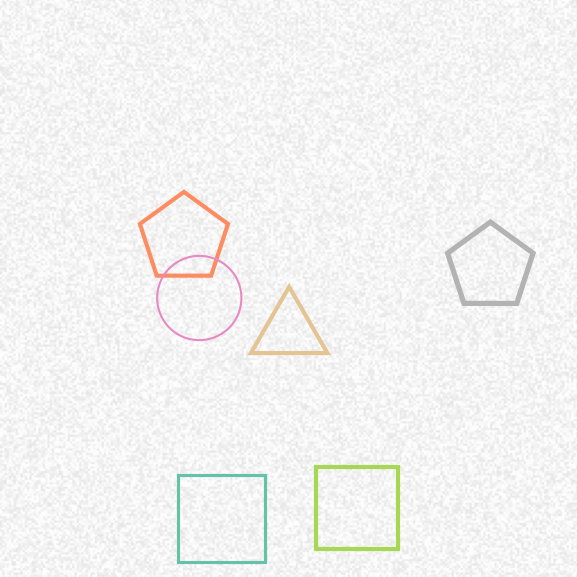[{"shape": "square", "thickness": 1.5, "radius": 0.38, "center": [0.384, 0.101]}, {"shape": "pentagon", "thickness": 2, "radius": 0.4, "center": [0.319, 0.587]}, {"shape": "circle", "thickness": 1, "radius": 0.36, "center": [0.345, 0.483]}, {"shape": "square", "thickness": 2, "radius": 0.35, "center": [0.618, 0.119]}, {"shape": "triangle", "thickness": 2, "radius": 0.38, "center": [0.501, 0.426]}, {"shape": "pentagon", "thickness": 2.5, "radius": 0.39, "center": [0.849, 0.537]}]